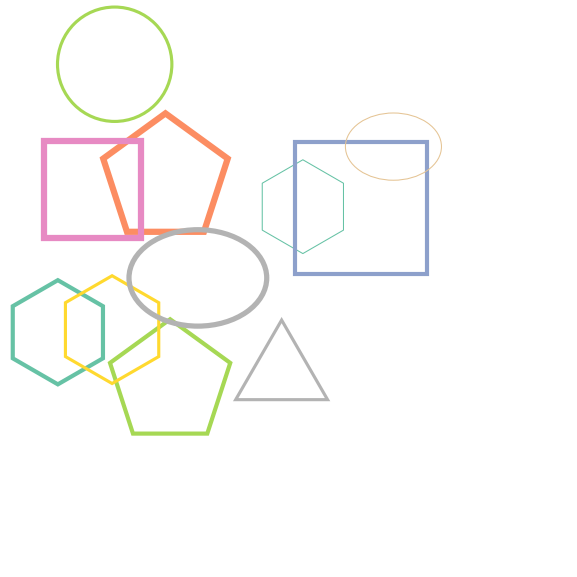[{"shape": "hexagon", "thickness": 2, "radius": 0.45, "center": [0.1, 0.424]}, {"shape": "hexagon", "thickness": 0.5, "radius": 0.41, "center": [0.524, 0.641]}, {"shape": "pentagon", "thickness": 3, "radius": 0.57, "center": [0.287, 0.689]}, {"shape": "square", "thickness": 2, "radius": 0.57, "center": [0.625, 0.639]}, {"shape": "square", "thickness": 3, "radius": 0.42, "center": [0.161, 0.671]}, {"shape": "circle", "thickness": 1.5, "radius": 0.5, "center": [0.199, 0.888]}, {"shape": "pentagon", "thickness": 2, "radius": 0.55, "center": [0.295, 0.337]}, {"shape": "hexagon", "thickness": 1.5, "radius": 0.47, "center": [0.194, 0.428]}, {"shape": "oval", "thickness": 0.5, "radius": 0.42, "center": [0.681, 0.745]}, {"shape": "triangle", "thickness": 1.5, "radius": 0.46, "center": [0.488, 0.353]}, {"shape": "oval", "thickness": 2.5, "radius": 0.6, "center": [0.343, 0.518]}]